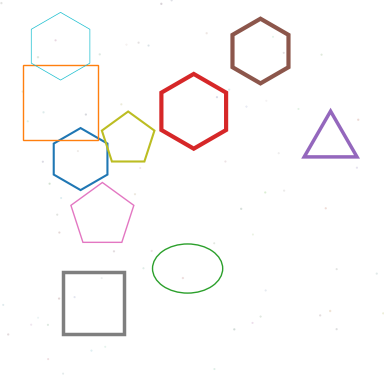[{"shape": "hexagon", "thickness": 1.5, "radius": 0.4, "center": [0.209, 0.587]}, {"shape": "square", "thickness": 1, "radius": 0.49, "center": [0.157, 0.734]}, {"shape": "oval", "thickness": 1, "radius": 0.46, "center": [0.487, 0.303]}, {"shape": "hexagon", "thickness": 3, "radius": 0.49, "center": [0.503, 0.711]}, {"shape": "triangle", "thickness": 2.5, "radius": 0.4, "center": [0.859, 0.632]}, {"shape": "hexagon", "thickness": 3, "radius": 0.42, "center": [0.677, 0.867]}, {"shape": "pentagon", "thickness": 1, "radius": 0.43, "center": [0.266, 0.44]}, {"shape": "square", "thickness": 2.5, "radius": 0.4, "center": [0.243, 0.214]}, {"shape": "pentagon", "thickness": 1.5, "radius": 0.36, "center": [0.333, 0.639]}, {"shape": "hexagon", "thickness": 0.5, "radius": 0.44, "center": [0.157, 0.88]}]